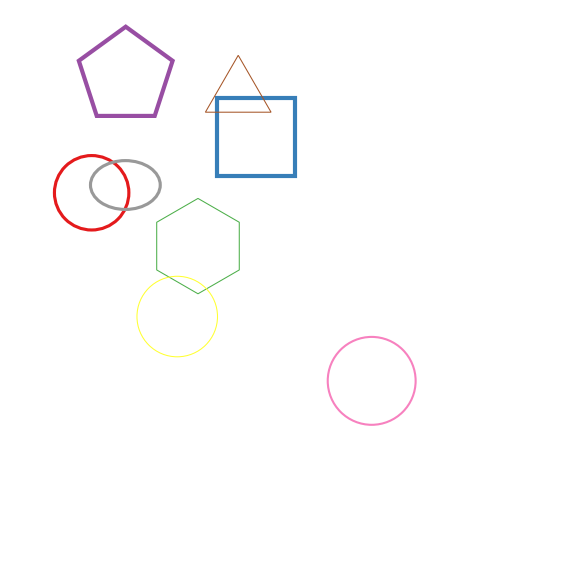[{"shape": "circle", "thickness": 1.5, "radius": 0.32, "center": [0.159, 0.665]}, {"shape": "square", "thickness": 2, "radius": 0.34, "center": [0.443, 0.762]}, {"shape": "hexagon", "thickness": 0.5, "radius": 0.41, "center": [0.343, 0.573]}, {"shape": "pentagon", "thickness": 2, "radius": 0.43, "center": [0.218, 0.867]}, {"shape": "circle", "thickness": 0.5, "radius": 0.35, "center": [0.307, 0.451]}, {"shape": "triangle", "thickness": 0.5, "radius": 0.33, "center": [0.413, 0.838]}, {"shape": "circle", "thickness": 1, "radius": 0.38, "center": [0.644, 0.34]}, {"shape": "oval", "thickness": 1.5, "radius": 0.3, "center": [0.217, 0.679]}]